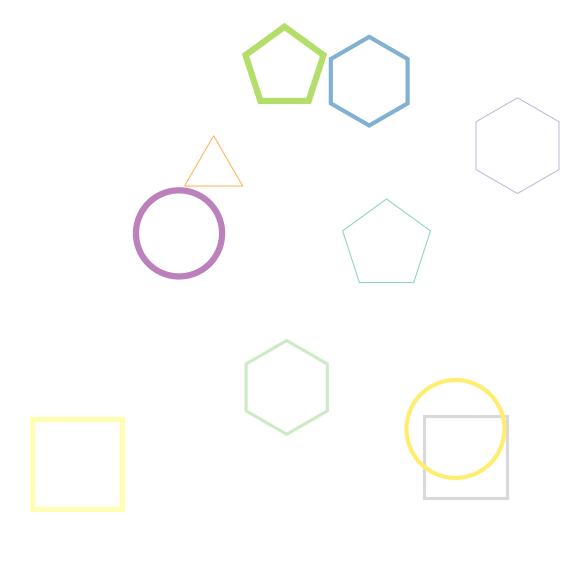[{"shape": "pentagon", "thickness": 0.5, "radius": 0.4, "center": [0.669, 0.575]}, {"shape": "square", "thickness": 2.5, "radius": 0.39, "center": [0.133, 0.196]}, {"shape": "hexagon", "thickness": 0.5, "radius": 0.41, "center": [0.896, 0.747]}, {"shape": "hexagon", "thickness": 2, "radius": 0.38, "center": [0.639, 0.859]}, {"shape": "triangle", "thickness": 0.5, "radius": 0.29, "center": [0.37, 0.706]}, {"shape": "pentagon", "thickness": 3, "radius": 0.36, "center": [0.493, 0.882]}, {"shape": "square", "thickness": 1.5, "radius": 0.36, "center": [0.806, 0.208]}, {"shape": "circle", "thickness": 3, "radius": 0.37, "center": [0.31, 0.595]}, {"shape": "hexagon", "thickness": 1.5, "radius": 0.41, "center": [0.496, 0.328]}, {"shape": "circle", "thickness": 2, "radius": 0.42, "center": [0.789, 0.256]}]